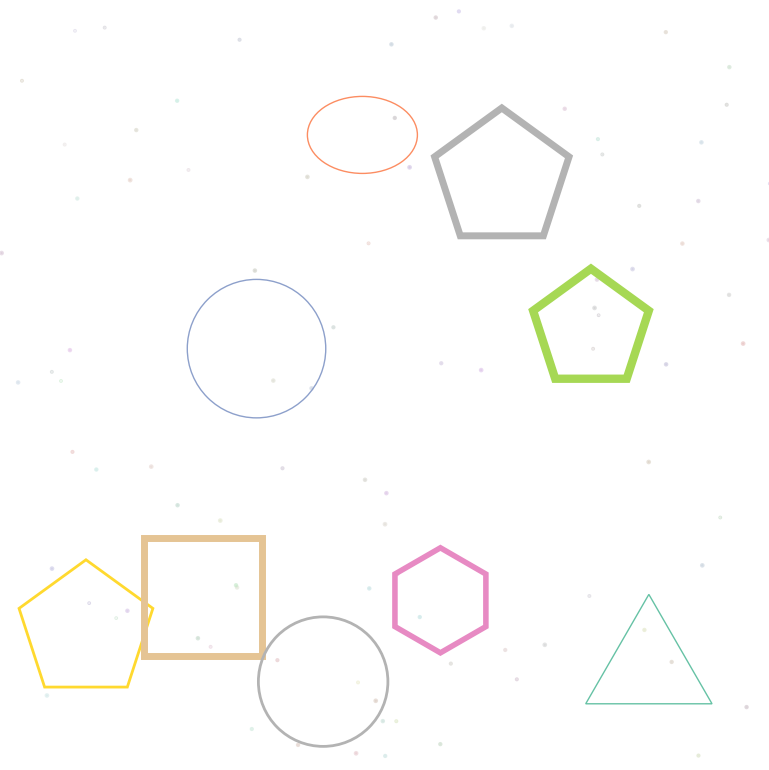[{"shape": "triangle", "thickness": 0.5, "radius": 0.47, "center": [0.843, 0.133]}, {"shape": "oval", "thickness": 0.5, "radius": 0.36, "center": [0.471, 0.825]}, {"shape": "circle", "thickness": 0.5, "radius": 0.45, "center": [0.333, 0.547]}, {"shape": "hexagon", "thickness": 2, "radius": 0.34, "center": [0.572, 0.22]}, {"shape": "pentagon", "thickness": 3, "radius": 0.39, "center": [0.767, 0.572]}, {"shape": "pentagon", "thickness": 1, "radius": 0.46, "center": [0.112, 0.182]}, {"shape": "square", "thickness": 2.5, "radius": 0.38, "center": [0.264, 0.225]}, {"shape": "circle", "thickness": 1, "radius": 0.42, "center": [0.42, 0.115]}, {"shape": "pentagon", "thickness": 2.5, "radius": 0.46, "center": [0.652, 0.768]}]